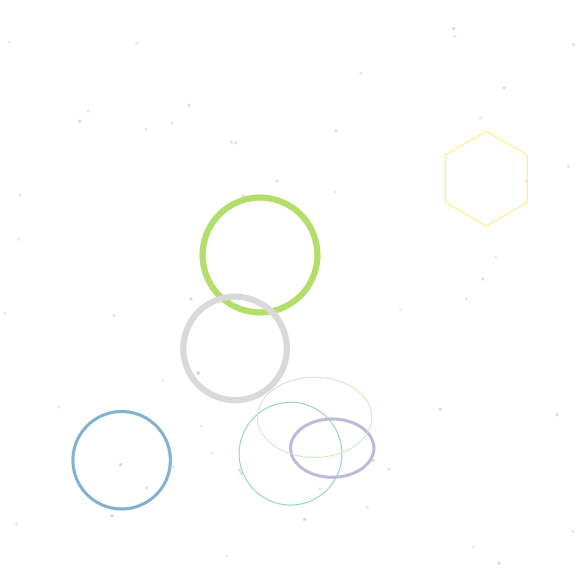[{"shape": "circle", "thickness": 0.5, "radius": 0.44, "center": [0.503, 0.214]}, {"shape": "oval", "thickness": 1.5, "radius": 0.36, "center": [0.575, 0.223]}, {"shape": "circle", "thickness": 1.5, "radius": 0.42, "center": [0.211, 0.202]}, {"shape": "circle", "thickness": 3, "radius": 0.5, "center": [0.45, 0.558]}, {"shape": "circle", "thickness": 3, "radius": 0.45, "center": [0.407, 0.396]}, {"shape": "oval", "thickness": 0.5, "radius": 0.5, "center": [0.545, 0.276]}, {"shape": "hexagon", "thickness": 0.5, "radius": 0.41, "center": [0.842, 0.69]}]